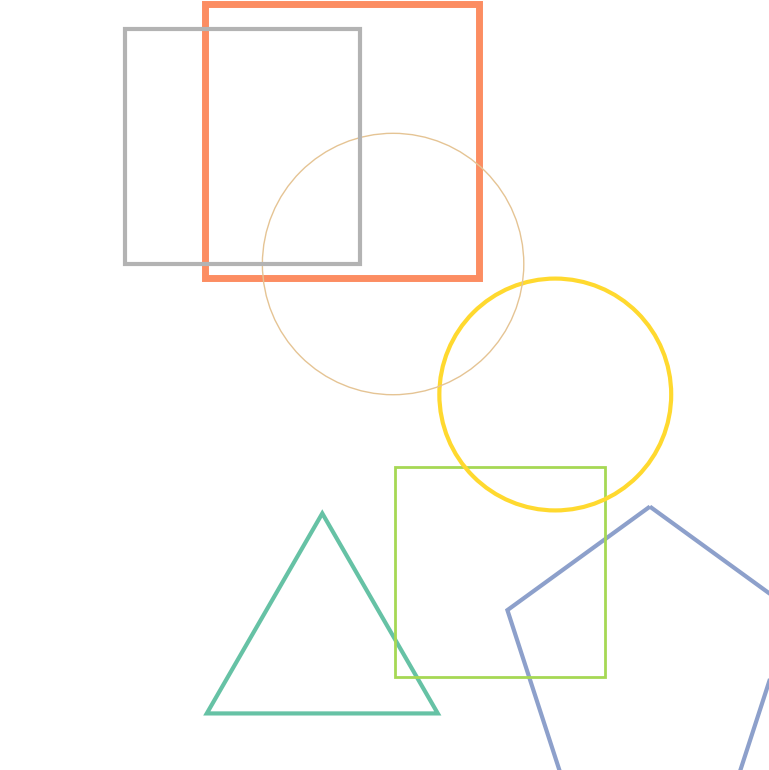[{"shape": "triangle", "thickness": 1.5, "radius": 0.87, "center": [0.419, 0.16]}, {"shape": "square", "thickness": 2.5, "radius": 0.89, "center": [0.444, 0.817]}, {"shape": "pentagon", "thickness": 1.5, "radius": 0.97, "center": [0.844, 0.148]}, {"shape": "square", "thickness": 1, "radius": 0.68, "center": [0.65, 0.257]}, {"shape": "circle", "thickness": 1.5, "radius": 0.75, "center": [0.721, 0.488]}, {"shape": "circle", "thickness": 0.5, "radius": 0.85, "center": [0.511, 0.657]}, {"shape": "square", "thickness": 1.5, "radius": 0.76, "center": [0.315, 0.81]}]